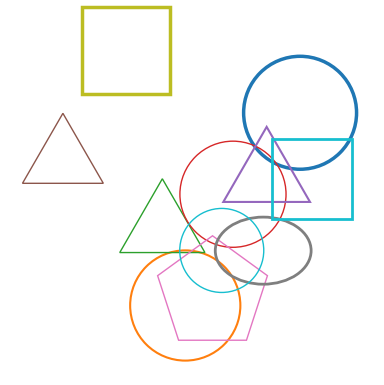[{"shape": "circle", "thickness": 2.5, "radius": 0.73, "center": [0.779, 0.707]}, {"shape": "circle", "thickness": 1.5, "radius": 0.72, "center": [0.481, 0.207]}, {"shape": "triangle", "thickness": 1, "radius": 0.64, "center": [0.422, 0.408]}, {"shape": "circle", "thickness": 1, "radius": 0.69, "center": [0.605, 0.495]}, {"shape": "triangle", "thickness": 1.5, "radius": 0.65, "center": [0.693, 0.54]}, {"shape": "triangle", "thickness": 1, "radius": 0.61, "center": [0.163, 0.584]}, {"shape": "pentagon", "thickness": 1, "radius": 0.75, "center": [0.552, 0.238]}, {"shape": "oval", "thickness": 2, "radius": 0.62, "center": [0.684, 0.349]}, {"shape": "square", "thickness": 2.5, "radius": 0.57, "center": [0.327, 0.869]}, {"shape": "square", "thickness": 2, "radius": 0.52, "center": [0.81, 0.535]}, {"shape": "circle", "thickness": 1, "radius": 0.55, "center": [0.576, 0.349]}]